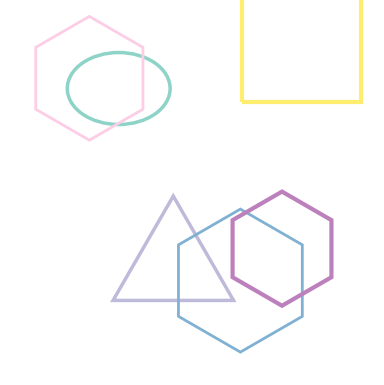[{"shape": "oval", "thickness": 2.5, "radius": 0.67, "center": [0.308, 0.77]}, {"shape": "triangle", "thickness": 2.5, "radius": 0.9, "center": [0.45, 0.31]}, {"shape": "hexagon", "thickness": 2, "radius": 0.93, "center": [0.624, 0.271]}, {"shape": "hexagon", "thickness": 2, "radius": 0.8, "center": [0.232, 0.797]}, {"shape": "hexagon", "thickness": 3, "radius": 0.74, "center": [0.732, 0.354]}, {"shape": "square", "thickness": 3, "radius": 0.77, "center": [0.783, 0.889]}]